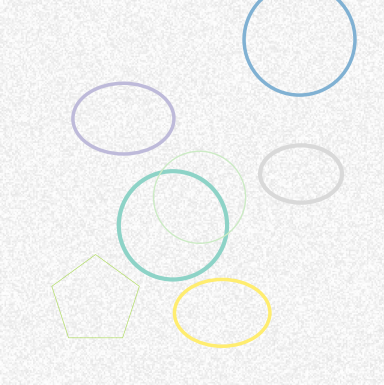[{"shape": "circle", "thickness": 3, "radius": 0.7, "center": [0.449, 0.415]}, {"shape": "oval", "thickness": 2.5, "radius": 0.66, "center": [0.321, 0.692]}, {"shape": "circle", "thickness": 2.5, "radius": 0.72, "center": [0.778, 0.897]}, {"shape": "pentagon", "thickness": 0.5, "radius": 0.6, "center": [0.248, 0.219]}, {"shape": "oval", "thickness": 3, "radius": 0.53, "center": [0.782, 0.548]}, {"shape": "circle", "thickness": 1, "radius": 0.6, "center": [0.518, 0.488]}, {"shape": "oval", "thickness": 2.5, "radius": 0.62, "center": [0.577, 0.187]}]